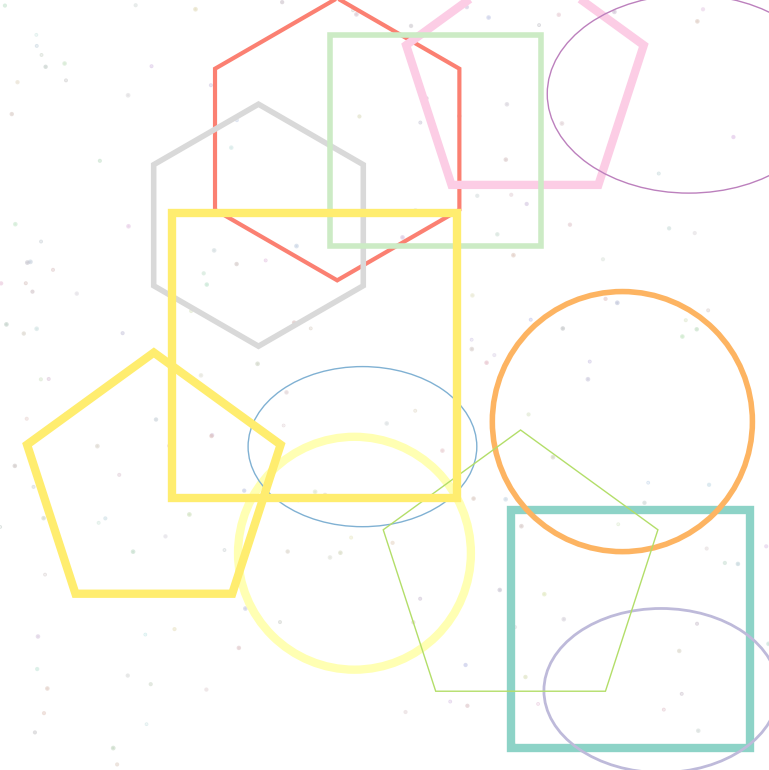[{"shape": "square", "thickness": 3, "radius": 0.77, "center": [0.819, 0.183]}, {"shape": "circle", "thickness": 3, "radius": 0.76, "center": [0.46, 0.282]}, {"shape": "oval", "thickness": 1, "radius": 0.76, "center": [0.859, 0.103]}, {"shape": "hexagon", "thickness": 1.5, "radius": 0.92, "center": [0.438, 0.819]}, {"shape": "oval", "thickness": 0.5, "radius": 0.74, "center": [0.471, 0.42]}, {"shape": "circle", "thickness": 2, "radius": 0.84, "center": [0.808, 0.452]}, {"shape": "pentagon", "thickness": 0.5, "radius": 0.94, "center": [0.676, 0.254]}, {"shape": "pentagon", "thickness": 3, "radius": 0.81, "center": [0.682, 0.891]}, {"shape": "hexagon", "thickness": 2, "radius": 0.79, "center": [0.336, 0.708]}, {"shape": "oval", "thickness": 0.5, "radius": 0.92, "center": [0.895, 0.878]}, {"shape": "square", "thickness": 2, "radius": 0.69, "center": [0.565, 0.818]}, {"shape": "pentagon", "thickness": 3, "radius": 0.87, "center": [0.2, 0.369]}, {"shape": "square", "thickness": 3, "radius": 0.92, "center": [0.408, 0.539]}]